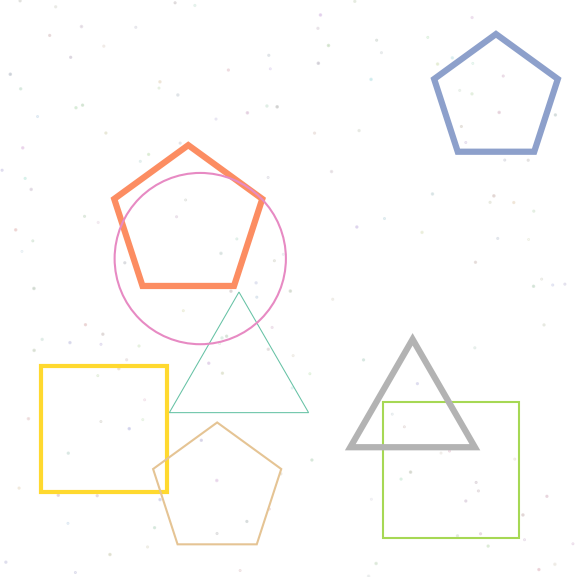[{"shape": "triangle", "thickness": 0.5, "radius": 0.7, "center": [0.414, 0.354]}, {"shape": "pentagon", "thickness": 3, "radius": 0.67, "center": [0.326, 0.613]}, {"shape": "pentagon", "thickness": 3, "radius": 0.56, "center": [0.859, 0.828]}, {"shape": "circle", "thickness": 1, "radius": 0.74, "center": [0.347, 0.551]}, {"shape": "square", "thickness": 1, "radius": 0.59, "center": [0.78, 0.186]}, {"shape": "square", "thickness": 2, "radius": 0.55, "center": [0.18, 0.256]}, {"shape": "pentagon", "thickness": 1, "radius": 0.58, "center": [0.376, 0.151]}, {"shape": "triangle", "thickness": 3, "radius": 0.62, "center": [0.714, 0.287]}]